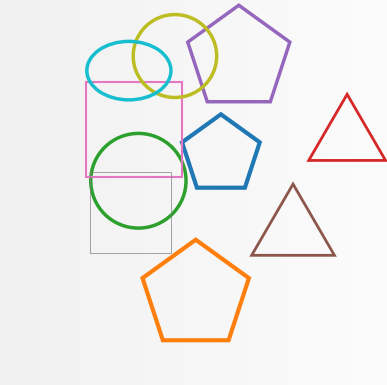[{"shape": "pentagon", "thickness": 3, "radius": 0.53, "center": [0.57, 0.598]}, {"shape": "pentagon", "thickness": 3, "radius": 0.72, "center": [0.505, 0.233]}, {"shape": "circle", "thickness": 2.5, "radius": 0.61, "center": [0.357, 0.531]}, {"shape": "triangle", "thickness": 2, "radius": 0.57, "center": [0.896, 0.641]}, {"shape": "pentagon", "thickness": 2.5, "radius": 0.69, "center": [0.616, 0.848]}, {"shape": "triangle", "thickness": 2, "radius": 0.62, "center": [0.756, 0.399]}, {"shape": "square", "thickness": 1.5, "radius": 0.61, "center": [0.346, 0.664]}, {"shape": "square", "thickness": 0.5, "radius": 0.52, "center": [0.337, 0.448]}, {"shape": "circle", "thickness": 2.5, "radius": 0.54, "center": [0.451, 0.854]}, {"shape": "oval", "thickness": 2.5, "radius": 0.54, "center": [0.333, 0.817]}]